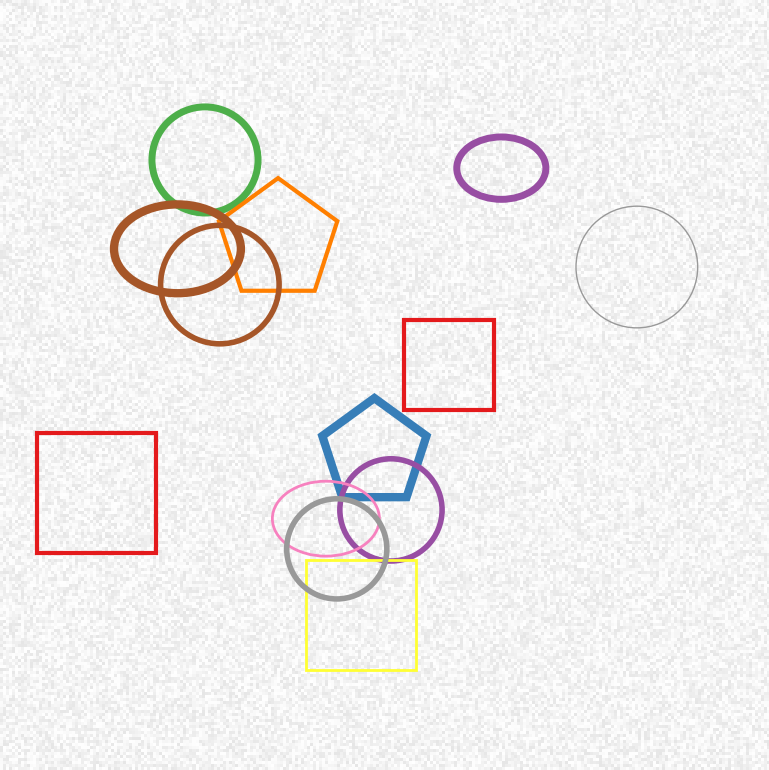[{"shape": "square", "thickness": 1.5, "radius": 0.29, "center": [0.584, 0.526]}, {"shape": "square", "thickness": 1.5, "radius": 0.39, "center": [0.125, 0.36]}, {"shape": "pentagon", "thickness": 3, "radius": 0.36, "center": [0.486, 0.412]}, {"shape": "circle", "thickness": 2.5, "radius": 0.34, "center": [0.266, 0.792]}, {"shape": "oval", "thickness": 2.5, "radius": 0.29, "center": [0.651, 0.782]}, {"shape": "circle", "thickness": 2, "radius": 0.33, "center": [0.508, 0.338]}, {"shape": "pentagon", "thickness": 1.5, "radius": 0.4, "center": [0.361, 0.688]}, {"shape": "square", "thickness": 1, "radius": 0.36, "center": [0.469, 0.202]}, {"shape": "circle", "thickness": 2, "radius": 0.38, "center": [0.286, 0.63]}, {"shape": "oval", "thickness": 3, "radius": 0.41, "center": [0.23, 0.677]}, {"shape": "oval", "thickness": 1, "radius": 0.35, "center": [0.423, 0.326]}, {"shape": "circle", "thickness": 2, "radius": 0.33, "center": [0.437, 0.287]}, {"shape": "circle", "thickness": 0.5, "radius": 0.4, "center": [0.827, 0.653]}]